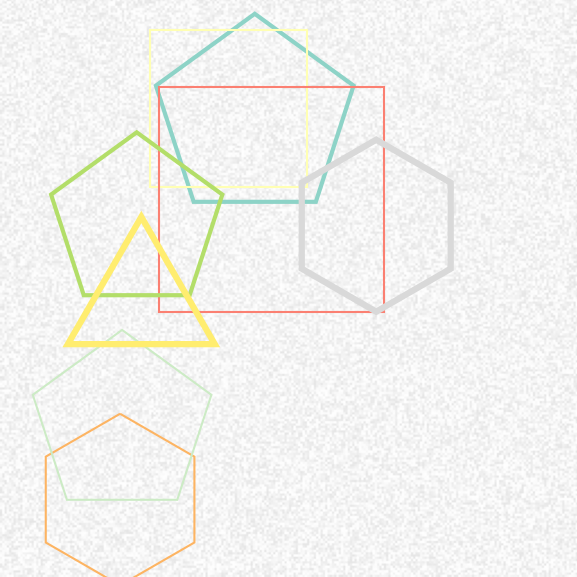[{"shape": "pentagon", "thickness": 2, "radius": 0.9, "center": [0.441, 0.795]}, {"shape": "square", "thickness": 1, "radius": 0.68, "center": [0.395, 0.811]}, {"shape": "square", "thickness": 1, "radius": 0.97, "center": [0.47, 0.654]}, {"shape": "hexagon", "thickness": 1, "radius": 0.74, "center": [0.208, 0.134]}, {"shape": "pentagon", "thickness": 2, "radius": 0.78, "center": [0.237, 0.614]}, {"shape": "hexagon", "thickness": 3, "radius": 0.74, "center": [0.651, 0.608]}, {"shape": "pentagon", "thickness": 1, "radius": 0.81, "center": [0.211, 0.265]}, {"shape": "triangle", "thickness": 3, "radius": 0.73, "center": [0.245, 0.477]}]